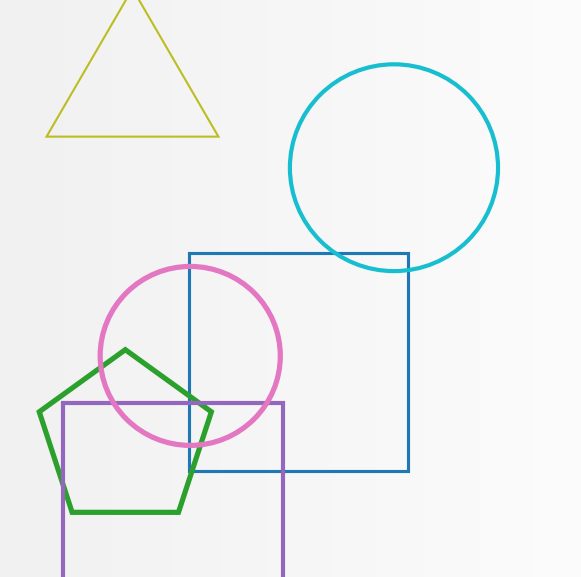[{"shape": "square", "thickness": 1.5, "radius": 0.94, "center": [0.514, 0.372]}, {"shape": "pentagon", "thickness": 2.5, "radius": 0.78, "center": [0.216, 0.238]}, {"shape": "square", "thickness": 2, "radius": 0.95, "center": [0.298, 0.112]}, {"shape": "circle", "thickness": 2.5, "radius": 0.77, "center": [0.327, 0.383]}, {"shape": "triangle", "thickness": 1, "radius": 0.85, "center": [0.228, 0.848]}, {"shape": "circle", "thickness": 2, "radius": 0.9, "center": [0.678, 0.709]}]